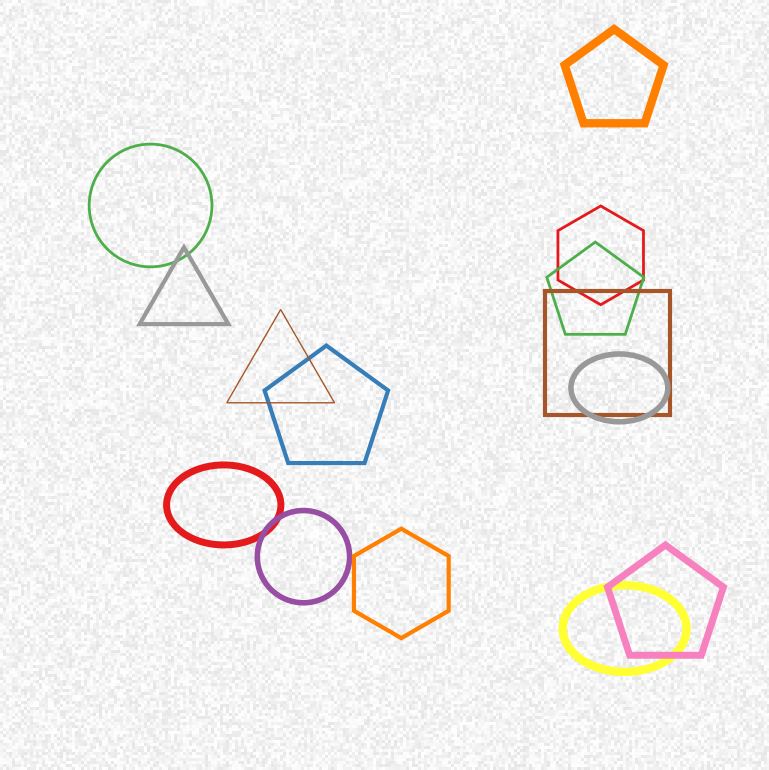[{"shape": "hexagon", "thickness": 1, "radius": 0.32, "center": [0.78, 0.668]}, {"shape": "oval", "thickness": 2.5, "radius": 0.37, "center": [0.291, 0.344]}, {"shape": "pentagon", "thickness": 1.5, "radius": 0.42, "center": [0.424, 0.467]}, {"shape": "pentagon", "thickness": 1, "radius": 0.33, "center": [0.773, 0.619]}, {"shape": "circle", "thickness": 1, "radius": 0.4, "center": [0.196, 0.733]}, {"shape": "circle", "thickness": 2, "radius": 0.3, "center": [0.394, 0.277]}, {"shape": "pentagon", "thickness": 3, "radius": 0.34, "center": [0.798, 0.895]}, {"shape": "hexagon", "thickness": 1.5, "radius": 0.36, "center": [0.521, 0.242]}, {"shape": "oval", "thickness": 3, "radius": 0.4, "center": [0.811, 0.184]}, {"shape": "triangle", "thickness": 0.5, "radius": 0.4, "center": [0.364, 0.517]}, {"shape": "square", "thickness": 1.5, "radius": 0.41, "center": [0.788, 0.542]}, {"shape": "pentagon", "thickness": 2.5, "radius": 0.4, "center": [0.864, 0.213]}, {"shape": "oval", "thickness": 2, "radius": 0.31, "center": [0.804, 0.496]}, {"shape": "triangle", "thickness": 1.5, "radius": 0.33, "center": [0.239, 0.612]}]